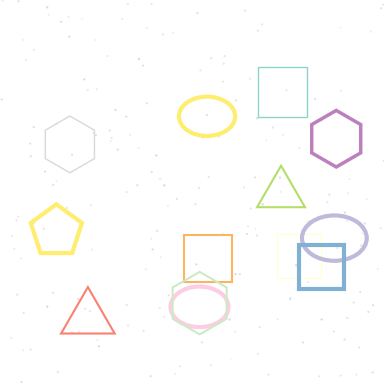[{"shape": "square", "thickness": 1, "radius": 0.32, "center": [0.734, 0.761]}, {"shape": "square", "thickness": 0.5, "radius": 0.29, "center": [0.777, 0.336]}, {"shape": "oval", "thickness": 3, "radius": 0.42, "center": [0.868, 0.381]}, {"shape": "triangle", "thickness": 1.5, "radius": 0.4, "center": [0.228, 0.174]}, {"shape": "square", "thickness": 3, "radius": 0.29, "center": [0.834, 0.307]}, {"shape": "square", "thickness": 1.5, "radius": 0.31, "center": [0.541, 0.329]}, {"shape": "triangle", "thickness": 1.5, "radius": 0.36, "center": [0.73, 0.498]}, {"shape": "oval", "thickness": 3, "radius": 0.38, "center": [0.518, 0.203]}, {"shape": "hexagon", "thickness": 1, "radius": 0.37, "center": [0.182, 0.625]}, {"shape": "hexagon", "thickness": 2.5, "radius": 0.37, "center": [0.873, 0.64]}, {"shape": "hexagon", "thickness": 1.5, "radius": 0.41, "center": [0.519, 0.213]}, {"shape": "oval", "thickness": 3, "radius": 0.36, "center": [0.538, 0.698]}, {"shape": "pentagon", "thickness": 3, "radius": 0.35, "center": [0.146, 0.399]}]